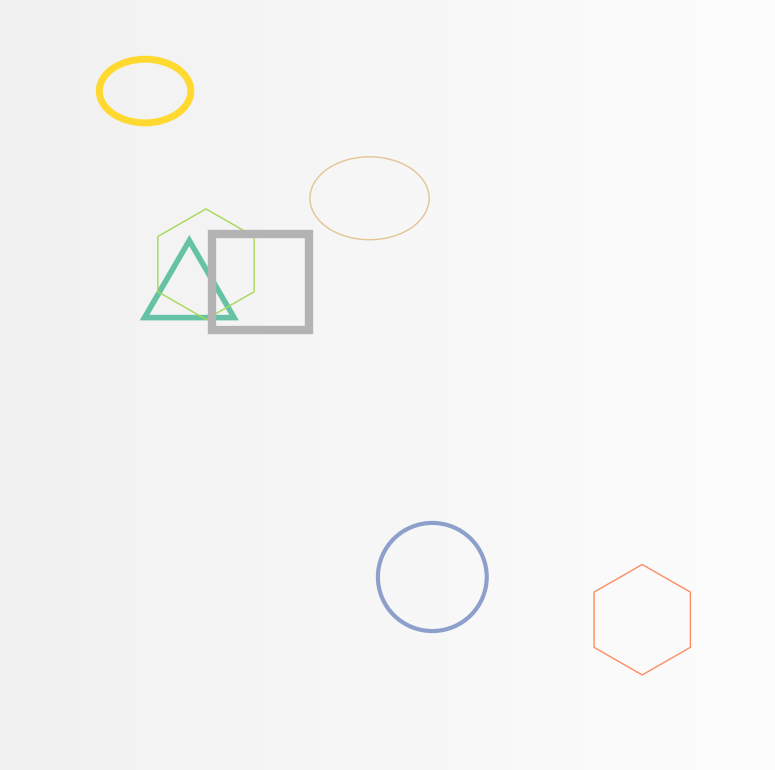[{"shape": "triangle", "thickness": 2, "radius": 0.33, "center": [0.244, 0.621]}, {"shape": "hexagon", "thickness": 0.5, "radius": 0.36, "center": [0.829, 0.195]}, {"shape": "circle", "thickness": 1.5, "radius": 0.35, "center": [0.558, 0.251]}, {"shape": "hexagon", "thickness": 0.5, "radius": 0.36, "center": [0.266, 0.657]}, {"shape": "oval", "thickness": 2.5, "radius": 0.3, "center": [0.187, 0.882]}, {"shape": "oval", "thickness": 0.5, "radius": 0.38, "center": [0.477, 0.743]}, {"shape": "square", "thickness": 3, "radius": 0.31, "center": [0.336, 0.633]}]